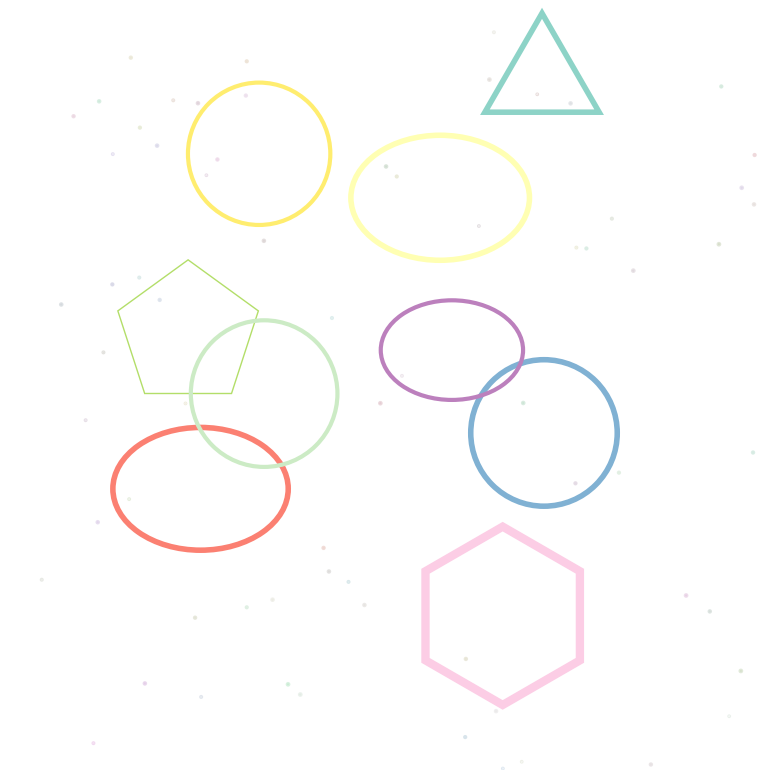[{"shape": "triangle", "thickness": 2, "radius": 0.43, "center": [0.704, 0.897]}, {"shape": "oval", "thickness": 2, "radius": 0.58, "center": [0.572, 0.743]}, {"shape": "oval", "thickness": 2, "radius": 0.57, "center": [0.26, 0.365]}, {"shape": "circle", "thickness": 2, "radius": 0.48, "center": [0.706, 0.438]}, {"shape": "pentagon", "thickness": 0.5, "radius": 0.48, "center": [0.244, 0.567]}, {"shape": "hexagon", "thickness": 3, "radius": 0.58, "center": [0.653, 0.2]}, {"shape": "oval", "thickness": 1.5, "radius": 0.46, "center": [0.587, 0.545]}, {"shape": "circle", "thickness": 1.5, "radius": 0.48, "center": [0.343, 0.489]}, {"shape": "circle", "thickness": 1.5, "radius": 0.46, "center": [0.337, 0.8]}]